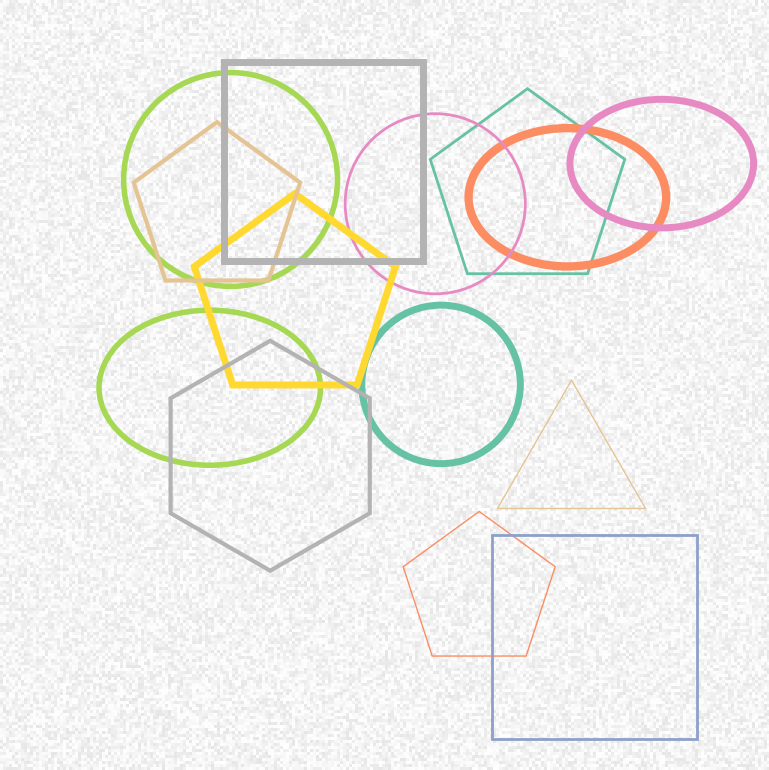[{"shape": "circle", "thickness": 2.5, "radius": 0.51, "center": [0.573, 0.501]}, {"shape": "pentagon", "thickness": 1, "radius": 0.66, "center": [0.685, 0.752]}, {"shape": "oval", "thickness": 3, "radius": 0.64, "center": [0.737, 0.744]}, {"shape": "pentagon", "thickness": 0.5, "radius": 0.52, "center": [0.622, 0.232]}, {"shape": "square", "thickness": 1, "radius": 0.66, "center": [0.772, 0.173]}, {"shape": "oval", "thickness": 2.5, "radius": 0.6, "center": [0.859, 0.788]}, {"shape": "circle", "thickness": 1, "radius": 0.58, "center": [0.565, 0.735]}, {"shape": "oval", "thickness": 2, "radius": 0.72, "center": [0.272, 0.496]}, {"shape": "circle", "thickness": 2, "radius": 0.69, "center": [0.299, 0.767]}, {"shape": "pentagon", "thickness": 2.5, "radius": 0.69, "center": [0.383, 0.611]}, {"shape": "pentagon", "thickness": 1.5, "radius": 0.57, "center": [0.282, 0.728]}, {"shape": "triangle", "thickness": 0.5, "radius": 0.55, "center": [0.742, 0.395]}, {"shape": "square", "thickness": 2.5, "radius": 0.65, "center": [0.42, 0.79]}, {"shape": "hexagon", "thickness": 1.5, "radius": 0.75, "center": [0.351, 0.408]}]